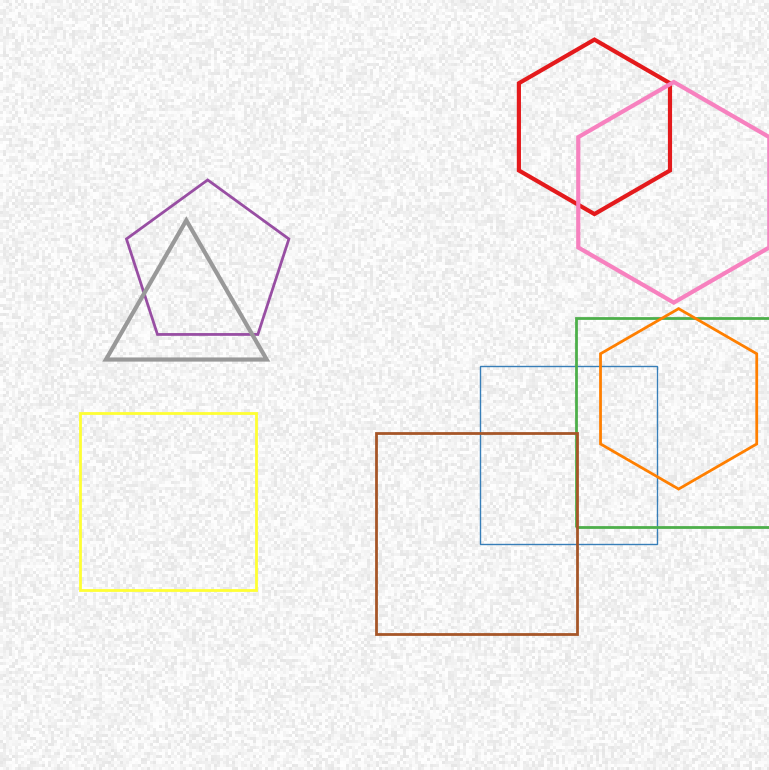[{"shape": "hexagon", "thickness": 1.5, "radius": 0.57, "center": [0.772, 0.835]}, {"shape": "square", "thickness": 0.5, "radius": 0.58, "center": [0.738, 0.409]}, {"shape": "square", "thickness": 1, "radius": 0.68, "center": [0.884, 0.451]}, {"shape": "pentagon", "thickness": 1, "radius": 0.55, "center": [0.27, 0.655]}, {"shape": "hexagon", "thickness": 1, "radius": 0.59, "center": [0.881, 0.482]}, {"shape": "square", "thickness": 1, "radius": 0.57, "center": [0.219, 0.349]}, {"shape": "square", "thickness": 1, "radius": 0.65, "center": [0.619, 0.307]}, {"shape": "hexagon", "thickness": 1.5, "radius": 0.72, "center": [0.875, 0.75]}, {"shape": "triangle", "thickness": 1.5, "radius": 0.6, "center": [0.242, 0.593]}]